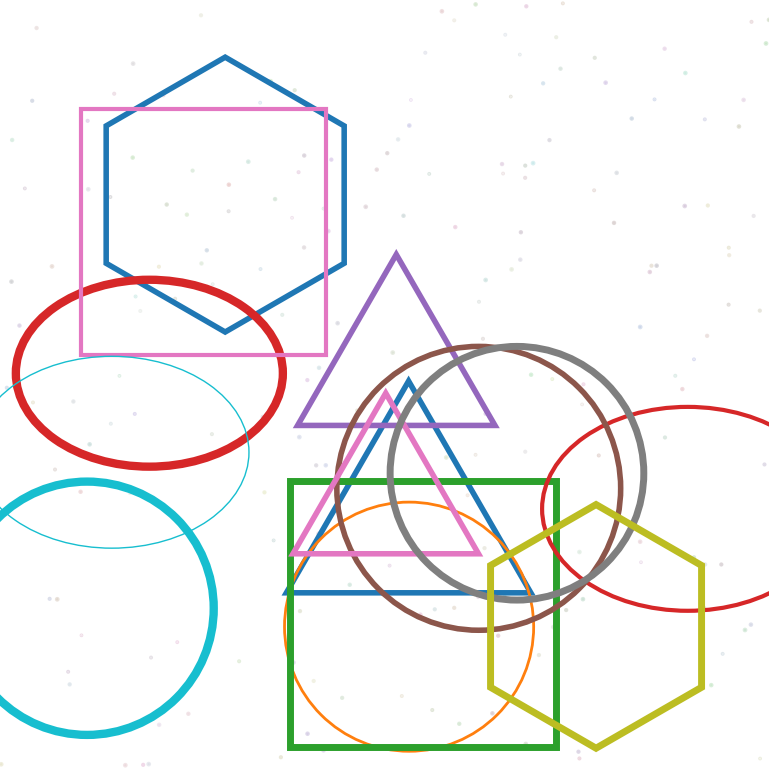[{"shape": "triangle", "thickness": 2, "radius": 0.92, "center": [0.531, 0.322]}, {"shape": "hexagon", "thickness": 2, "radius": 0.89, "center": [0.292, 0.747]}, {"shape": "circle", "thickness": 1, "radius": 0.81, "center": [0.531, 0.186]}, {"shape": "square", "thickness": 2.5, "radius": 0.86, "center": [0.549, 0.202]}, {"shape": "oval", "thickness": 3, "radius": 0.87, "center": [0.194, 0.515]}, {"shape": "oval", "thickness": 1.5, "radius": 0.95, "center": [0.893, 0.339]}, {"shape": "triangle", "thickness": 2, "radius": 0.74, "center": [0.515, 0.521]}, {"shape": "circle", "thickness": 2, "radius": 0.92, "center": [0.622, 0.366]}, {"shape": "square", "thickness": 1.5, "radius": 0.8, "center": [0.264, 0.699]}, {"shape": "triangle", "thickness": 2, "radius": 0.7, "center": [0.501, 0.35]}, {"shape": "circle", "thickness": 2.5, "radius": 0.82, "center": [0.671, 0.385]}, {"shape": "hexagon", "thickness": 2.5, "radius": 0.79, "center": [0.774, 0.187]}, {"shape": "oval", "thickness": 0.5, "radius": 0.89, "center": [0.145, 0.413]}, {"shape": "circle", "thickness": 3, "radius": 0.82, "center": [0.113, 0.21]}]